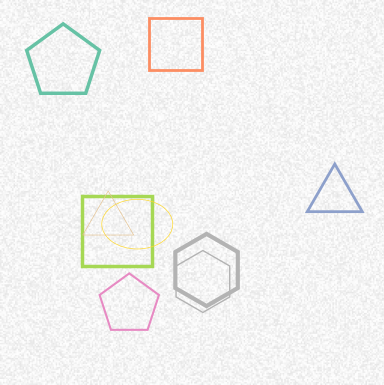[{"shape": "pentagon", "thickness": 2.5, "radius": 0.5, "center": [0.164, 0.838]}, {"shape": "square", "thickness": 2, "radius": 0.34, "center": [0.455, 0.886]}, {"shape": "triangle", "thickness": 2, "radius": 0.41, "center": [0.87, 0.491]}, {"shape": "pentagon", "thickness": 1.5, "radius": 0.41, "center": [0.336, 0.209]}, {"shape": "square", "thickness": 2.5, "radius": 0.45, "center": [0.304, 0.399]}, {"shape": "oval", "thickness": 0.5, "radius": 0.46, "center": [0.357, 0.418]}, {"shape": "triangle", "thickness": 0.5, "radius": 0.38, "center": [0.281, 0.428]}, {"shape": "hexagon", "thickness": 3, "radius": 0.47, "center": [0.537, 0.299]}, {"shape": "hexagon", "thickness": 1, "radius": 0.4, "center": [0.527, 0.269]}]